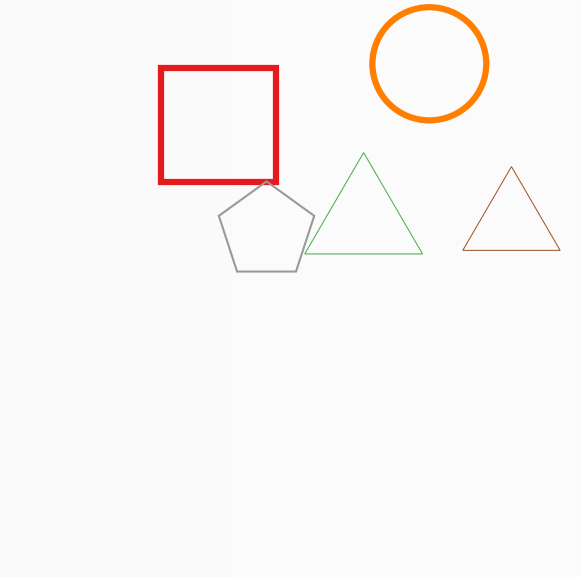[{"shape": "square", "thickness": 3, "radius": 0.5, "center": [0.376, 0.783]}, {"shape": "triangle", "thickness": 0.5, "radius": 0.59, "center": [0.626, 0.618]}, {"shape": "circle", "thickness": 3, "radius": 0.49, "center": [0.739, 0.889]}, {"shape": "triangle", "thickness": 0.5, "radius": 0.48, "center": [0.88, 0.614]}, {"shape": "pentagon", "thickness": 1, "radius": 0.43, "center": [0.459, 0.599]}]